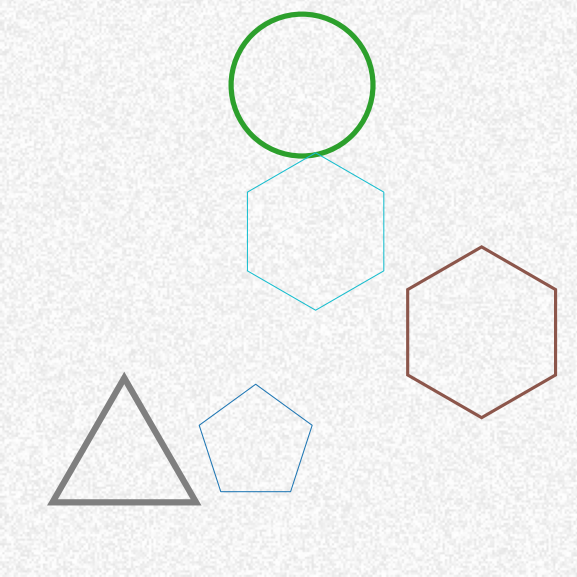[{"shape": "pentagon", "thickness": 0.5, "radius": 0.51, "center": [0.443, 0.231]}, {"shape": "circle", "thickness": 2.5, "radius": 0.61, "center": [0.523, 0.852]}, {"shape": "hexagon", "thickness": 1.5, "radius": 0.74, "center": [0.834, 0.424]}, {"shape": "triangle", "thickness": 3, "radius": 0.72, "center": [0.215, 0.201]}, {"shape": "hexagon", "thickness": 0.5, "radius": 0.68, "center": [0.547, 0.598]}]